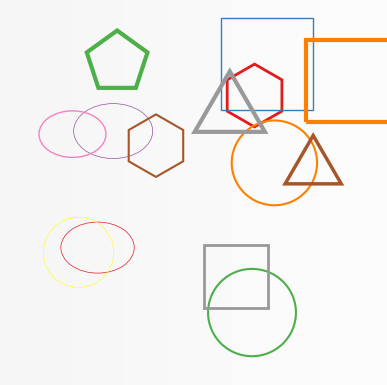[{"shape": "hexagon", "thickness": 2, "radius": 0.41, "center": [0.657, 0.752]}, {"shape": "oval", "thickness": 0.5, "radius": 0.47, "center": [0.252, 0.357]}, {"shape": "square", "thickness": 1, "radius": 0.6, "center": [0.689, 0.835]}, {"shape": "pentagon", "thickness": 3, "radius": 0.41, "center": [0.302, 0.838]}, {"shape": "circle", "thickness": 1.5, "radius": 0.57, "center": [0.65, 0.188]}, {"shape": "oval", "thickness": 0.5, "radius": 0.51, "center": [0.292, 0.66]}, {"shape": "square", "thickness": 3, "radius": 0.53, "center": [0.896, 0.79]}, {"shape": "circle", "thickness": 1.5, "radius": 0.55, "center": [0.708, 0.577]}, {"shape": "circle", "thickness": 0.5, "radius": 0.46, "center": [0.203, 0.344]}, {"shape": "hexagon", "thickness": 1.5, "radius": 0.41, "center": [0.402, 0.622]}, {"shape": "triangle", "thickness": 2.5, "radius": 0.42, "center": [0.808, 0.564]}, {"shape": "oval", "thickness": 1, "radius": 0.43, "center": [0.187, 0.652]}, {"shape": "triangle", "thickness": 3, "radius": 0.52, "center": [0.593, 0.71]}, {"shape": "square", "thickness": 2, "radius": 0.41, "center": [0.609, 0.283]}]